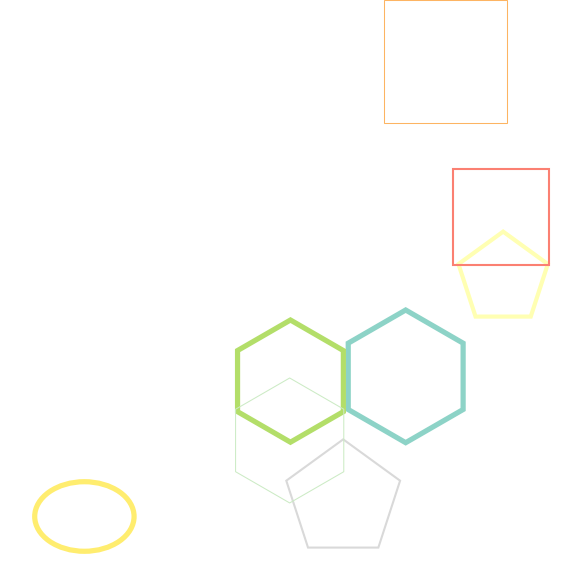[{"shape": "hexagon", "thickness": 2.5, "radius": 0.57, "center": [0.702, 0.347]}, {"shape": "pentagon", "thickness": 2, "radius": 0.41, "center": [0.871, 0.517]}, {"shape": "square", "thickness": 1, "radius": 0.42, "center": [0.868, 0.624]}, {"shape": "square", "thickness": 0.5, "radius": 0.53, "center": [0.772, 0.892]}, {"shape": "hexagon", "thickness": 2.5, "radius": 0.53, "center": [0.503, 0.339]}, {"shape": "pentagon", "thickness": 1, "radius": 0.52, "center": [0.594, 0.135]}, {"shape": "hexagon", "thickness": 0.5, "radius": 0.54, "center": [0.502, 0.236]}, {"shape": "oval", "thickness": 2.5, "radius": 0.43, "center": [0.146, 0.105]}]